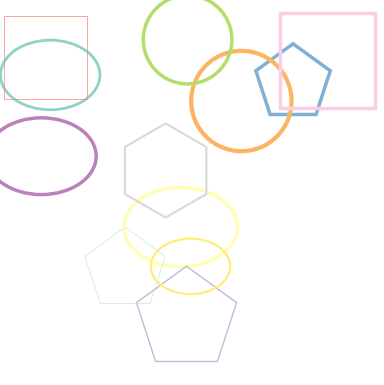[{"shape": "oval", "thickness": 2, "radius": 0.65, "center": [0.13, 0.805]}, {"shape": "oval", "thickness": 2.5, "radius": 0.74, "center": [0.469, 0.41]}, {"shape": "pentagon", "thickness": 1, "radius": 0.68, "center": [0.484, 0.172]}, {"shape": "square", "thickness": 0.5, "radius": 0.54, "center": [0.118, 0.851]}, {"shape": "pentagon", "thickness": 2.5, "radius": 0.51, "center": [0.761, 0.785]}, {"shape": "circle", "thickness": 3, "radius": 0.65, "center": [0.627, 0.738]}, {"shape": "circle", "thickness": 2.5, "radius": 0.58, "center": [0.487, 0.897]}, {"shape": "square", "thickness": 2.5, "radius": 0.61, "center": [0.851, 0.843]}, {"shape": "hexagon", "thickness": 1.5, "radius": 0.61, "center": [0.43, 0.557]}, {"shape": "oval", "thickness": 2.5, "radius": 0.71, "center": [0.107, 0.594]}, {"shape": "pentagon", "thickness": 0.5, "radius": 0.55, "center": [0.325, 0.3]}, {"shape": "oval", "thickness": 1.5, "radius": 0.52, "center": [0.495, 0.308]}]